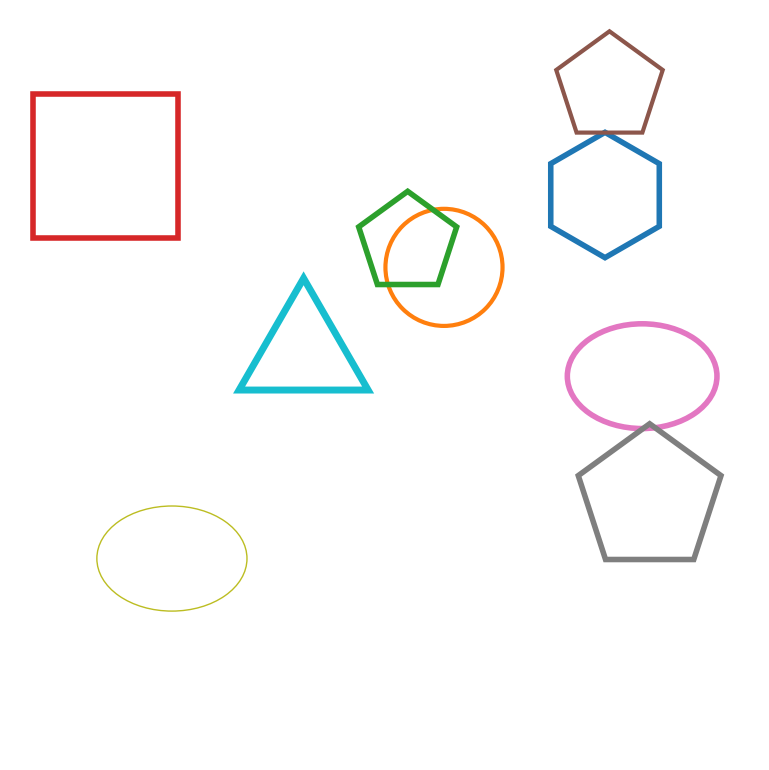[{"shape": "hexagon", "thickness": 2, "radius": 0.41, "center": [0.786, 0.747]}, {"shape": "circle", "thickness": 1.5, "radius": 0.38, "center": [0.577, 0.653]}, {"shape": "pentagon", "thickness": 2, "radius": 0.33, "center": [0.529, 0.685]}, {"shape": "square", "thickness": 2, "radius": 0.47, "center": [0.137, 0.785]}, {"shape": "pentagon", "thickness": 1.5, "radius": 0.36, "center": [0.792, 0.887]}, {"shape": "oval", "thickness": 2, "radius": 0.49, "center": [0.834, 0.511]}, {"shape": "pentagon", "thickness": 2, "radius": 0.49, "center": [0.844, 0.352]}, {"shape": "oval", "thickness": 0.5, "radius": 0.49, "center": [0.223, 0.275]}, {"shape": "triangle", "thickness": 2.5, "radius": 0.48, "center": [0.394, 0.542]}]